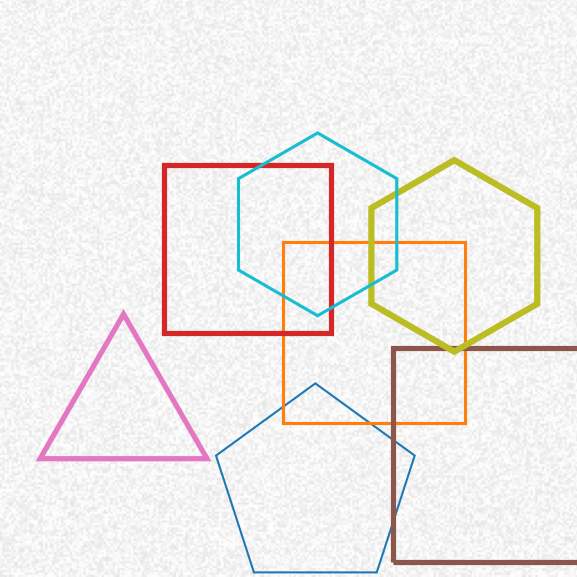[{"shape": "pentagon", "thickness": 1, "radius": 0.9, "center": [0.546, 0.154]}, {"shape": "square", "thickness": 1.5, "radius": 0.78, "center": [0.648, 0.423]}, {"shape": "square", "thickness": 2.5, "radius": 0.73, "center": [0.429, 0.568]}, {"shape": "square", "thickness": 2.5, "radius": 0.93, "center": [0.866, 0.211]}, {"shape": "triangle", "thickness": 2.5, "radius": 0.83, "center": [0.214, 0.288]}, {"shape": "hexagon", "thickness": 3, "radius": 0.83, "center": [0.787, 0.556]}, {"shape": "hexagon", "thickness": 1.5, "radius": 0.79, "center": [0.55, 0.611]}]